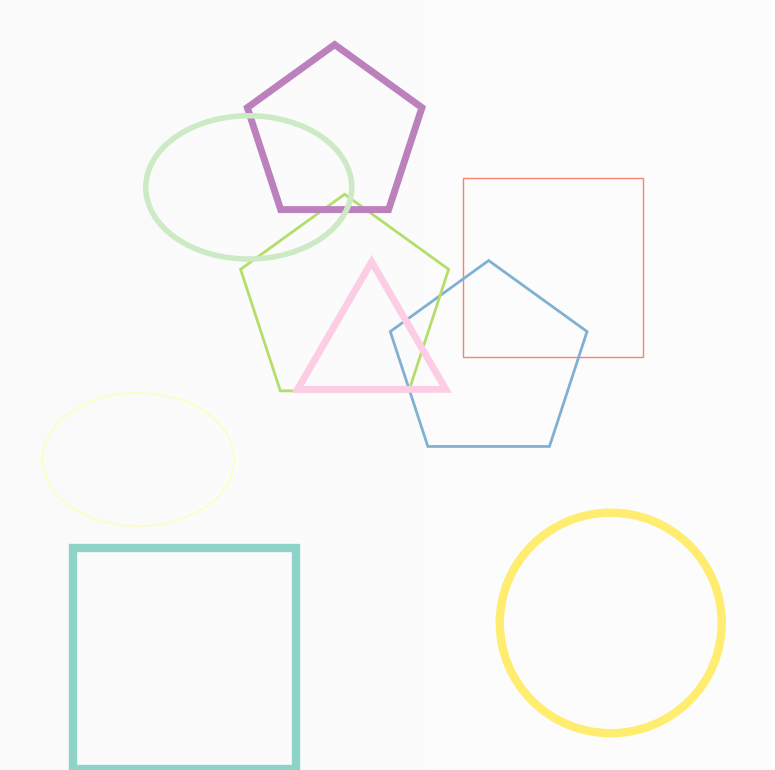[{"shape": "square", "thickness": 3, "radius": 0.72, "center": [0.238, 0.145]}, {"shape": "oval", "thickness": 0.5, "radius": 0.62, "center": [0.178, 0.403]}, {"shape": "square", "thickness": 0.5, "radius": 0.58, "center": [0.713, 0.653]}, {"shape": "pentagon", "thickness": 1, "radius": 0.67, "center": [0.631, 0.528]}, {"shape": "pentagon", "thickness": 1, "radius": 0.71, "center": [0.445, 0.607]}, {"shape": "triangle", "thickness": 2.5, "radius": 0.55, "center": [0.48, 0.55]}, {"shape": "pentagon", "thickness": 2.5, "radius": 0.59, "center": [0.432, 0.824]}, {"shape": "oval", "thickness": 2, "radius": 0.66, "center": [0.321, 0.757]}, {"shape": "circle", "thickness": 3, "radius": 0.72, "center": [0.788, 0.191]}]